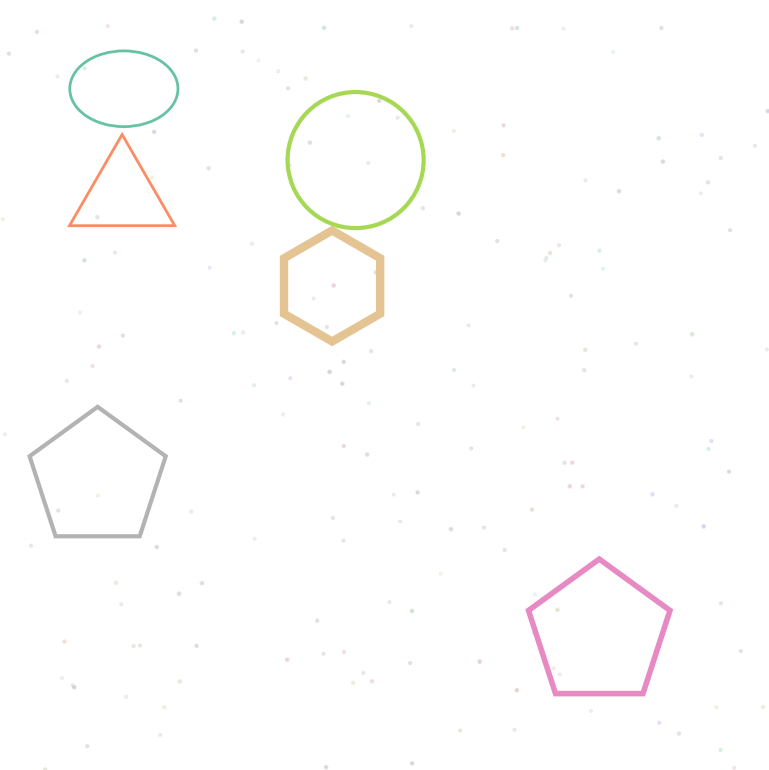[{"shape": "oval", "thickness": 1, "radius": 0.35, "center": [0.161, 0.885]}, {"shape": "triangle", "thickness": 1, "radius": 0.39, "center": [0.159, 0.746]}, {"shape": "pentagon", "thickness": 2, "radius": 0.48, "center": [0.778, 0.177]}, {"shape": "circle", "thickness": 1.5, "radius": 0.44, "center": [0.462, 0.792]}, {"shape": "hexagon", "thickness": 3, "radius": 0.36, "center": [0.431, 0.629]}, {"shape": "pentagon", "thickness": 1.5, "radius": 0.46, "center": [0.127, 0.379]}]